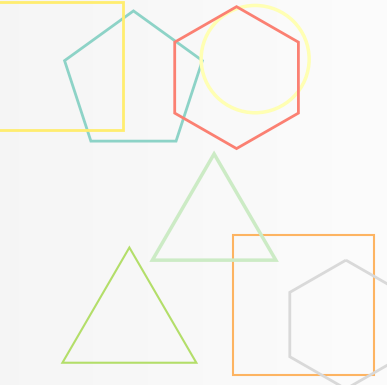[{"shape": "pentagon", "thickness": 2, "radius": 0.93, "center": [0.344, 0.785]}, {"shape": "circle", "thickness": 2.5, "radius": 0.7, "center": [0.658, 0.846]}, {"shape": "hexagon", "thickness": 2, "radius": 0.92, "center": [0.61, 0.798]}, {"shape": "square", "thickness": 1.5, "radius": 0.91, "center": [0.784, 0.208]}, {"shape": "triangle", "thickness": 1.5, "radius": 1.0, "center": [0.334, 0.158]}, {"shape": "hexagon", "thickness": 2, "radius": 0.84, "center": [0.893, 0.157]}, {"shape": "triangle", "thickness": 2.5, "radius": 0.92, "center": [0.553, 0.416]}, {"shape": "square", "thickness": 2, "radius": 0.83, "center": [0.151, 0.828]}]